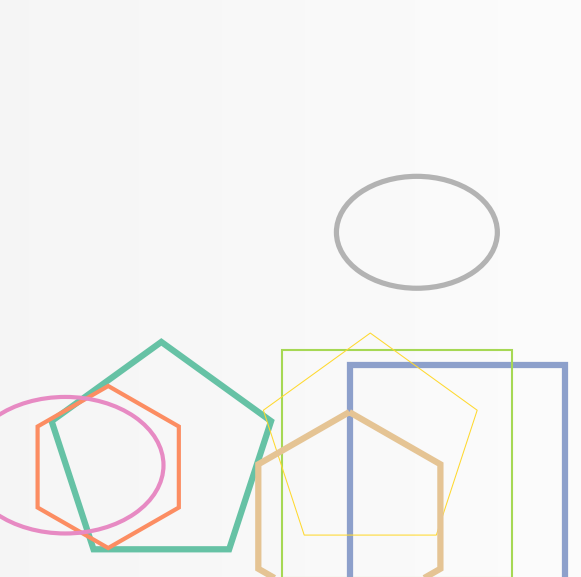[{"shape": "pentagon", "thickness": 3, "radius": 0.99, "center": [0.278, 0.209]}, {"shape": "hexagon", "thickness": 2, "radius": 0.7, "center": [0.186, 0.19]}, {"shape": "square", "thickness": 3, "radius": 0.92, "center": [0.786, 0.182]}, {"shape": "oval", "thickness": 2, "radius": 0.84, "center": [0.112, 0.194]}, {"shape": "square", "thickness": 1, "radius": 0.99, "center": [0.683, 0.196]}, {"shape": "pentagon", "thickness": 0.5, "radius": 0.97, "center": [0.637, 0.229]}, {"shape": "hexagon", "thickness": 3, "radius": 0.9, "center": [0.601, 0.105]}, {"shape": "oval", "thickness": 2.5, "radius": 0.69, "center": [0.717, 0.597]}]